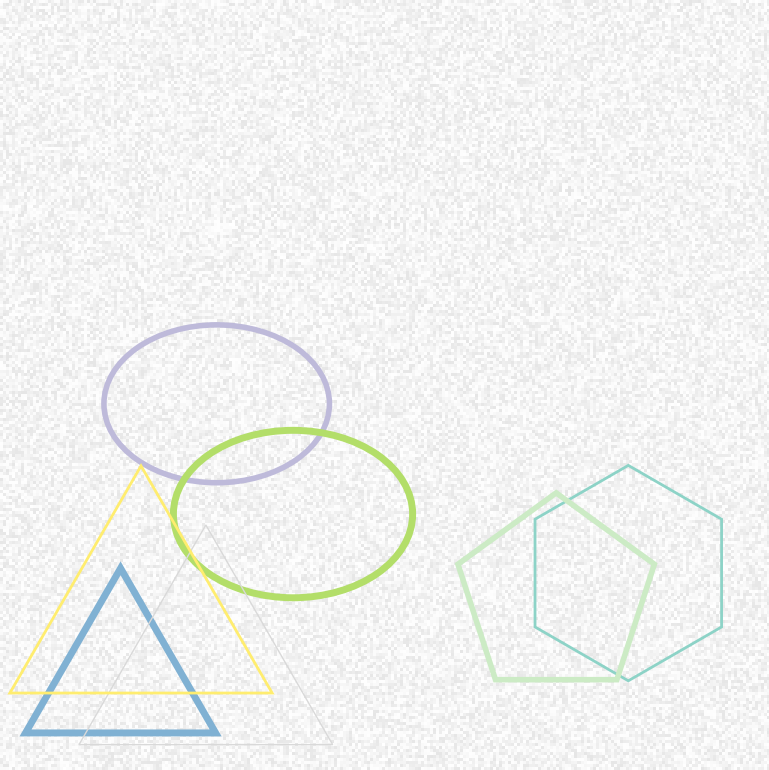[{"shape": "hexagon", "thickness": 1, "radius": 0.7, "center": [0.816, 0.256]}, {"shape": "oval", "thickness": 2, "radius": 0.73, "center": [0.281, 0.476]}, {"shape": "triangle", "thickness": 2.5, "radius": 0.71, "center": [0.157, 0.119]}, {"shape": "oval", "thickness": 2.5, "radius": 0.78, "center": [0.381, 0.332]}, {"shape": "triangle", "thickness": 0.5, "radius": 0.95, "center": [0.267, 0.128]}, {"shape": "pentagon", "thickness": 2, "radius": 0.67, "center": [0.722, 0.226]}, {"shape": "triangle", "thickness": 1, "radius": 0.98, "center": [0.183, 0.198]}]